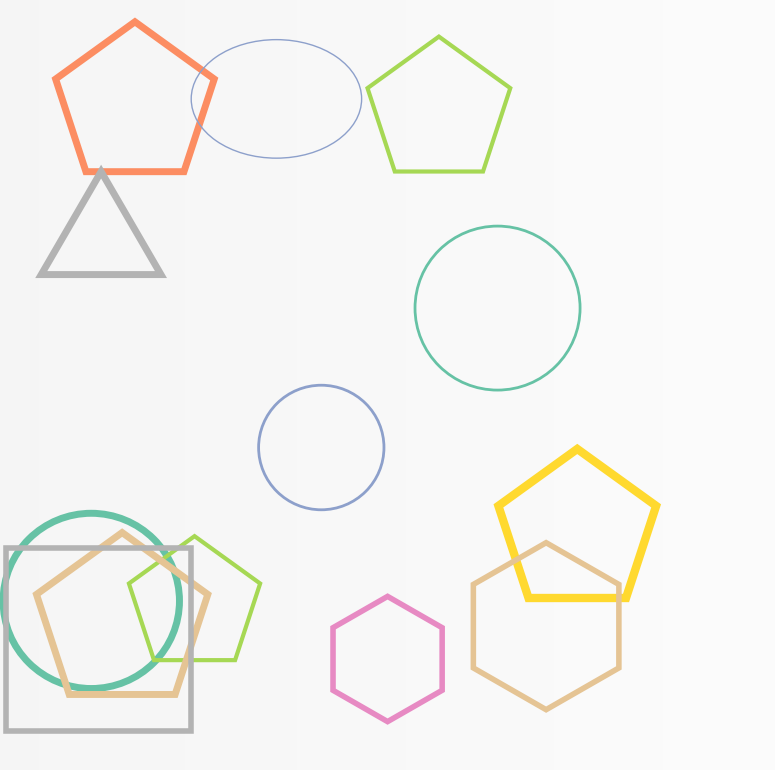[{"shape": "circle", "thickness": 1, "radius": 0.53, "center": [0.642, 0.6]}, {"shape": "circle", "thickness": 2.5, "radius": 0.57, "center": [0.118, 0.22]}, {"shape": "pentagon", "thickness": 2.5, "radius": 0.54, "center": [0.174, 0.864]}, {"shape": "oval", "thickness": 0.5, "radius": 0.55, "center": [0.357, 0.872]}, {"shape": "circle", "thickness": 1, "radius": 0.4, "center": [0.415, 0.419]}, {"shape": "hexagon", "thickness": 2, "radius": 0.41, "center": [0.5, 0.144]}, {"shape": "pentagon", "thickness": 1.5, "radius": 0.45, "center": [0.251, 0.215]}, {"shape": "pentagon", "thickness": 1.5, "radius": 0.48, "center": [0.566, 0.856]}, {"shape": "pentagon", "thickness": 3, "radius": 0.54, "center": [0.745, 0.31]}, {"shape": "pentagon", "thickness": 2.5, "radius": 0.58, "center": [0.158, 0.192]}, {"shape": "hexagon", "thickness": 2, "radius": 0.54, "center": [0.705, 0.187]}, {"shape": "square", "thickness": 2, "radius": 0.59, "center": [0.127, 0.17]}, {"shape": "triangle", "thickness": 2.5, "radius": 0.45, "center": [0.13, 0.688]}]